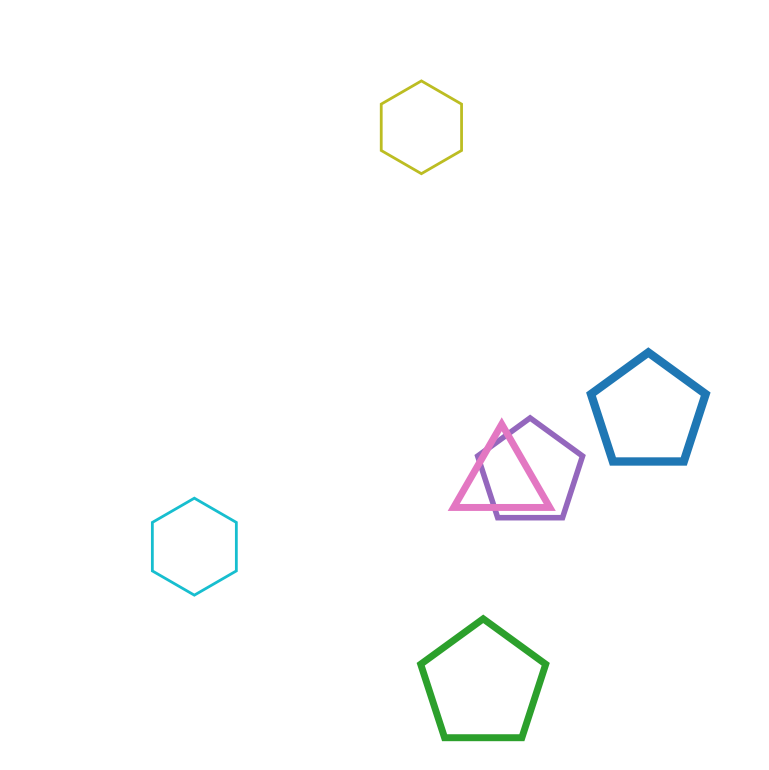[{"shape": "pentagon", "thickness": 3, "radius": 0.39, "center": [0.842, 0.464]}, {"shape": "pentagon", "thickness": 2.5, "radius": 0.43, "center": [0.628, 0.111]}, {"shape": "pentagon", "thickness": 2, "radius": 0.36, "center": [0.688, 0.386]}, {"shape": "triangle", "thickness": 2.5, "radius": 0.36, "center": [0.652, 0.377]}, {"shape": "hexagon", "thickness": 1, "radius": 0.3, "center": [0.547, 0.835]}, {"shape": "hexagon", "thickness": 1, "radius": 0.31, "center": [0.252, 0.29]}]